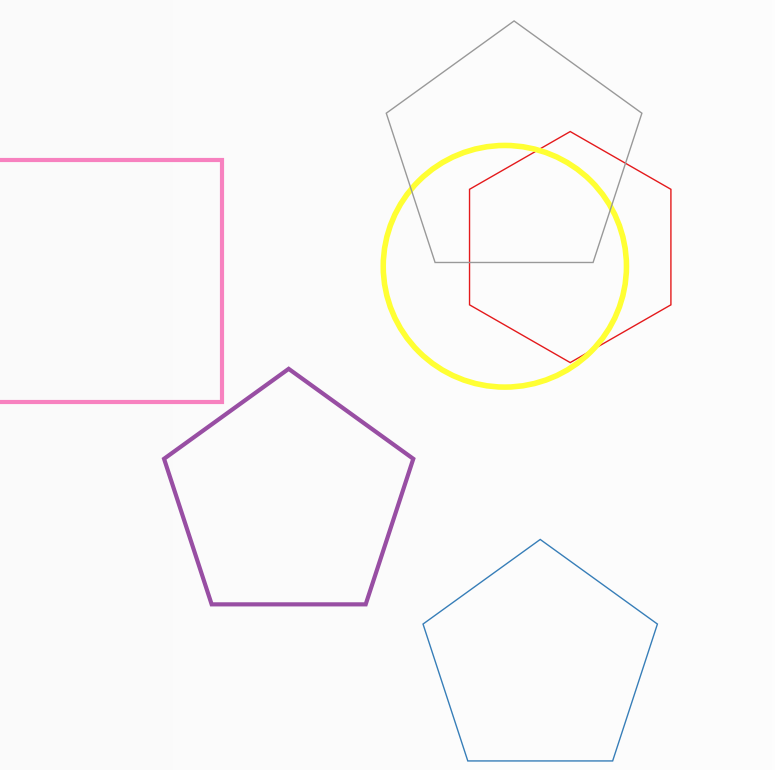[{"shape": "hexagon", "thickness": 0.5, "radius": 0.75, "center": [0.736, 0.679]}, {"shape": "pentagon", "thickness": 0.5, "radius": 0.8, "center": [0.697, 0.14]}, {"shape": "pentagon", "thickness": 1.5, "radius": 0.85, "center": [0.372, 0.352]}, {"shape": "circle", "thickness": 2, "radius": 0.78, "center": [0.651, 0.654]}, {"shape": "square", "thickness": 1.5, "radius": 0.79, "center": [0.13, 0.635]}, {"shape": "pentagon", "thickness": 0.5, "radius": 0.87, "center": [0.663, 0.799]}]